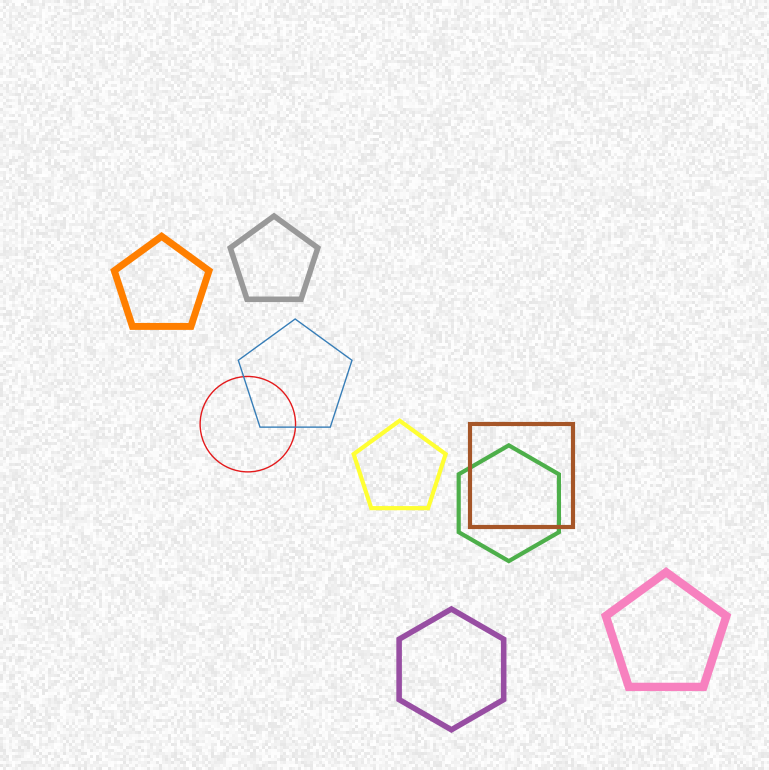[{"shape": "circle", "thickness": 0.5, "radius": 0.31, "center": [0.322, 0.449]}, {"shape": "pentagon", "thickness": 0.5, "radius": 0.39, "center": [0.383, 0.508]}, {"shape": "hexagon", "thickness": 1.5, "radius": 0.38, "center": [0.661, 0.346]}, {"shape": "hexagon", "thickness": 2, "radius": 0.39, "center": [0.586, 0.131]}, {"shape": "pentagon", "thickness": 2.5, "radius": 0.32, "center": [0.21, 0.628]}, {"shape": "pentagon", "thickness": 1.5, "radius": 0.31, "center": [0.519, 0.391]}, {"shape": "square", "thickness": 1.5, "radius": 0.34, "center": [0.677, 0.382]}, {"shape": "pentagon", "thickness": 3, "radius": 0.41, "center": [0.865, 0.175]}, {"shape": "pentagon", "thickness": 2, "radius": 0.3, "center": [0.356, 0.66]}]